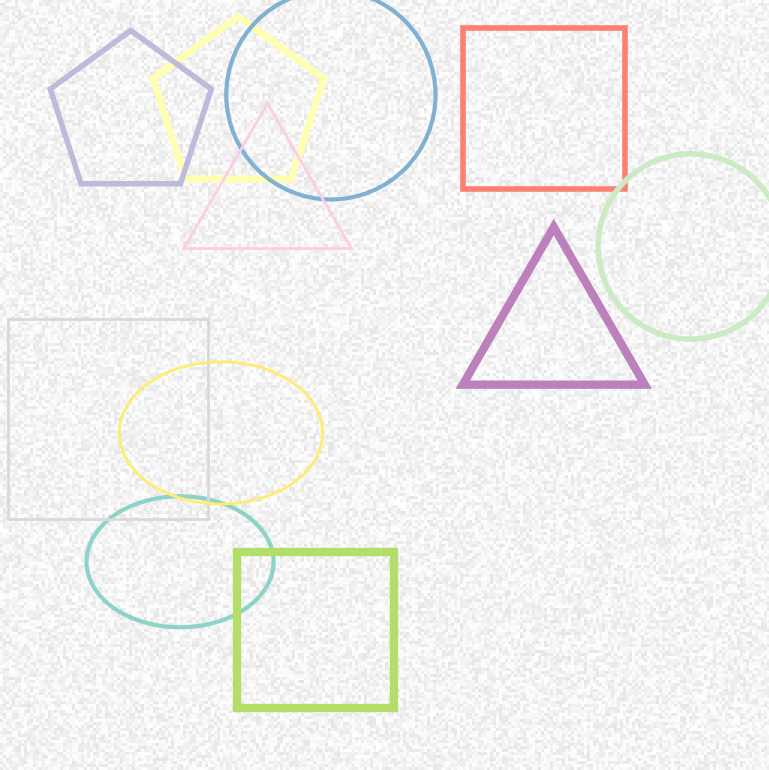[{"shape": "oval", "thickness": 1.5, "radius": 0.61, "center": [0.234, 0.27]}, {"shape": "pentagon", "thickness": 2.5, "radius": 0.58, "center": [0.31, 0.862]}, {"shape": "pentagon", "thickness": 2, "radius": 0.55, "center": [0.17, 0.85]}, {"shape": "square", "thickness": 2, "radius": 0.52, "center": [0.706, 0.859]}, {"shape": "circle", "thickness": 1.5, "radius": 0.68, "center": [0.43, 0.877]}, {"shape": "square", "thickness": 3, "radius": 0.51, "center": [0.41, 0.182]}, {"shape": "triangle", "thickness": 1, "radius": 0.63, "center": [0.347, 0.74]}, {"shape": "square", "thickness": 1, "radius": 0.65, "center": [0.14, 0.456]}, {"shape": "triangle", "thickness": 3, "radius": 0.68, "center": [0.719, 0.569]}, {"shape": "circle", "thickness": 2, "radius": 0.6, "center": [0.897, 0.68]}, {"shape": "oval", "thickness": 1, "radius": 0.66, "center": [0.287, 0.438]}]